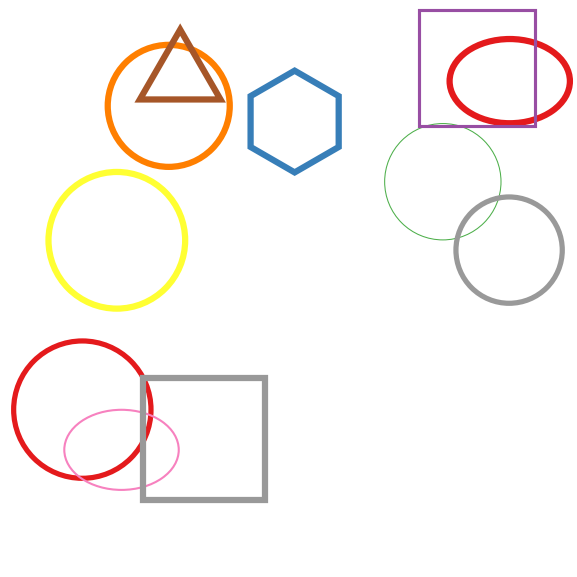[{"shape": "circle", "thickness": 2.5, "radius": 0.59, "center": [0.143, 0.29]}, {"shape": "oval", "thickness": 3, "radius": 0.52, "center": [0.883, 0.859]}, {"shape": "hexagon", "thickness": 3, "radius": 0.44, "center": [0.51, 0.789]}, {"shape": "circle", "thickness": 0.5, "radius": 0.5, "center": [0.767, 0.684]}, {"shape": "square", "thickness": 1.5, "radius": 0.5, "center": [0.825, 0.881]}, {"shape": "circle", "thickness": 3, "radius": 0.53, "center": [0.292, 0.816]}, {"shape": "circle", "thickness": 3, "radius": 0.59, "center": [0.202, 0.583]}, {"shape": "triangle", "thickness": 3, "radius": 0.4, "center": [0.312, 0.867]}, {"shape": "oval", "thickness": 1, "radius": 0.5, "center": [0.21, 0.22]}, {"shape": "square", "thickness": 3, "radius": 0.53, "center": [0.353, 0.239]}, {"shape": "circle", "thickness": 2.5, "radius": 0.46, "center": [0.882, 0.566]}]